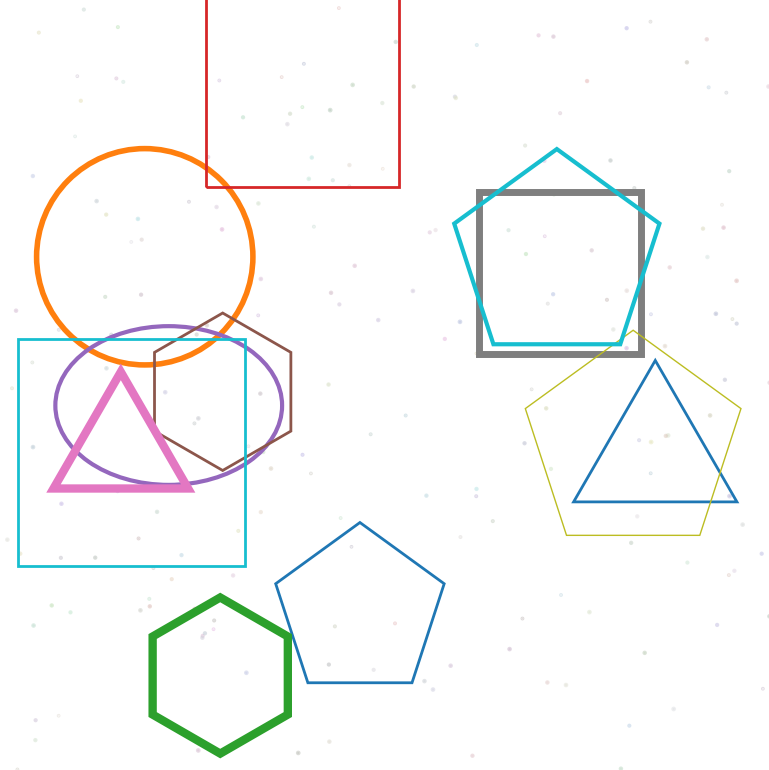[{"shape": "triangle", "thickness": 1, "radius": 0.61, "center": [0.851, 0.409]}, {"shape": "pentagon", "thickness": 1, "radius": 0.58, "center": [0.467, 0.206]}, {"shape": "circle", "thickness": 2, "radius": 0.7, "center": [0.188, 0.667]}, {"shape": "hexagon", "thickness": 3, "radius": 0.51, "center": [0.286, 0.123]}, {"shape": "square", "thickness": 1, "radius": 0.63, "center": [0.393, 0.882]}, {"shape": "oval", "thickness": 1.5, "radius": 0.74, "center": [0.219, 0.473]}, {"shape": "hexagon", "thickness": 1, "radius": 0.51, "center": [0.289, 0.491]}, {"shape": "triangle", "thickness": 3, "radius": 0.5, "center": [0.157, 0.416]}, {"shape": "square", "thickness": 2.5, "radius": 0.53, "center": [0.728, 0.645]}, {"shape": "pentagon", "thickness": 0.5, "radius": 0.74, "center": [0.822, 0.424]}, {"shape": "pentagon", "thickness": 1.5, "radius": 0.7, "center": [0.723, 0.666]}, {"shape": "square", "thickness": 1, "radius": 0.74, "center": [0.17, 0.412]}]